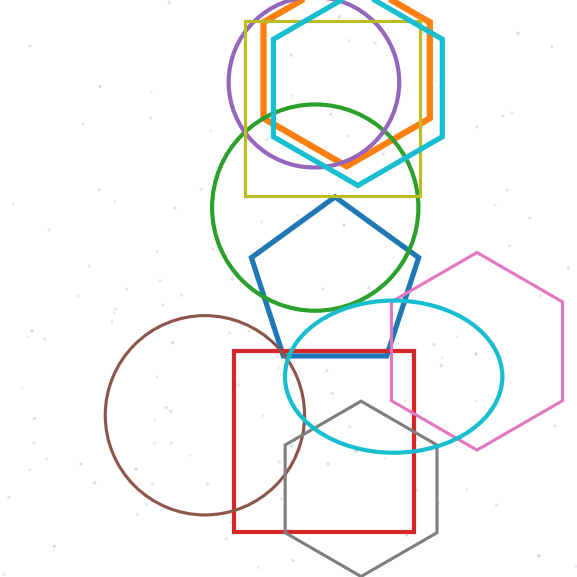[{"shape": "pentagon", "thickness": 2.5, "radius": 0.76, "center": [0.58, 0.506]}, {"shape": "hexagon", "thickness": 3, "radius": 0.83, "center": [0.6, 0.877]}, {"shape": "circle", "thickness": 2, "radius": 0.89, "center": [0.546, 0.64]}, {"shape": "square", "thickness": 2, "radius": 0.78, "center": [0.561, 0.235]}, {"shape": "circle", "thickness": 2, "radius": 0.74, "center": [0.544, 0.857]}, {"shape": "circle", "thickness": 1.5, "radius": 0.86, "center": [0.355, 0.28]}, {"shape": "hexagon", "thickness": 1.5, "radius": 0.86, "center": [0.826, 0.391]}, {"shape": "hexagon", "thickness": 1.5, "radius": 0.76, "center": [0.625, 0.153]}, {"shape": "square", "thickness": 1.5, "radius": 0.76, "center": [0.576, 0.811]}, {"shape": "oval", "thickness": 2, "radius": 0.94, "center": [0.682, 0.347]}, {"shape": "hexagon", "thickness": 2.5, "radius": 0.84, "center": [0.62, 0.847]}]